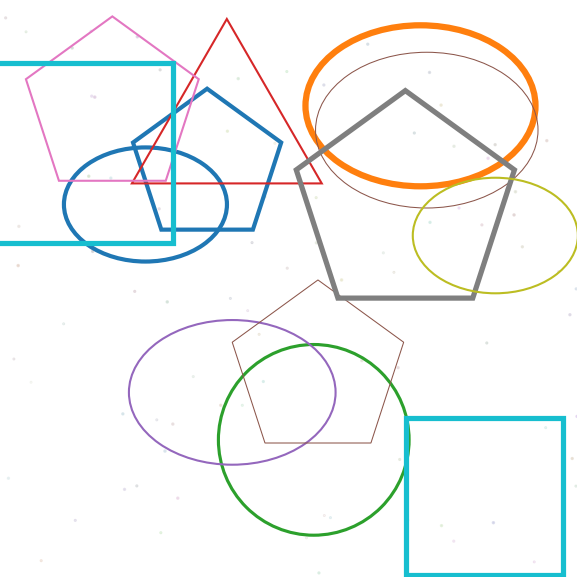[{"shape": "oval", "thickness": 2, "radius": 0.71, "center": [0.252, 0.645]}, {"shape": "pentagon", "thickness": 2, "radius": 0.67, "center": [0.359, 0.711]}, {"shape": "oval", "thickness": 3, "radius": 1.0, "center": [0.728, 0.816]}, {"shape": "circle", "thickness": 1.5, "radius": 0.83, "center": [0.543, 0.237]}, {"shape": "triangle", "thickness": 1, "radius": 0.95, "center": [0.393, 0.776]}, {"shape": "oval", "thickness": 1, "radius": 0.89, "center": [0.402, 0.32]}, {"shape": "pentagon", "thickness": 0.5, "radius": 0.78, "center": [0.551, 0.358]}, {"shape": "oval", "thickness": 0.5, "radius": 0.96, "center": [0.739, 0.774]}, {"shape": "pentagon", "thickness": 1, "radius": 0.79, "center": [0.195, 0.813]}, {"shape": "pentagon", "thickness": 2.5, "radius": 0.99, "center": [0.702, 0.644]}, {"shape": "oval", "thickness": 1, "radius": 0.71, "center": [0.858, 0.591]}, {"shape": "square", "thickness": 2.5, "radius": 0.68, "center": [0.838, 0.139]}, {"shape": "square", "thickness": 2.5, "radius": 0.78, "center": [0.143, 0.734]}]